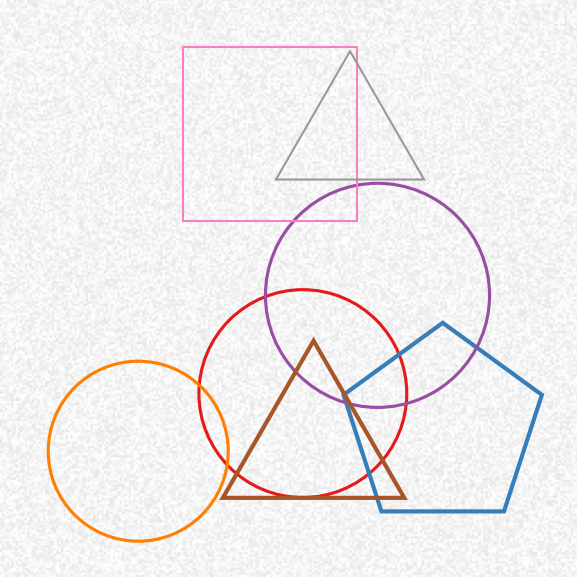[{"shape": "circle", "thickness": 1.5, "radius": 0.9, "center": [0.524, 0.318]}, {"shape": "pentagon", "thickness": 2, "radius": 0.9, "center": [0.767, 0.26]}, {"shape": "circle", "thickness": 1.5, "radius": 0.97, "center": [0.654, 0.488]}, {"shape": "circle", "thickness": 1.5, "radius": 0.78, "center": [0.239, 0.218]}, {"shape": "triangle", "thickness": 2, "radius": 0.91, "center": [0.543, 0.228]}, {"shape": "square", "thickness": 1, "radius": 0.75, "center": [0.468, 0.767]}, {"shape": "triangle", "thickness": 1, "radius": 0.74, "center": [0.606, 0.762]}]